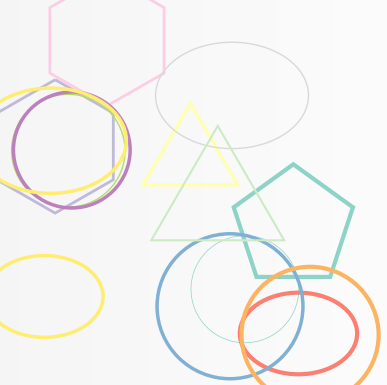[{"shape": "pentagon", "thickness": 3, "radius": 0.81, "center": [0.757, 0.412]}, {"shape": "circle", "thickness": 0.5, "radius": 0.7, "center": [0.632, 0.249]}, {"shape": "triangle", "thickness": 2.5, "radius": 0.71, "center": [0.492, 0.59]}, {"shape": "hexagon", "thickness": 2, "radius": 0.87, "center": [0.142, 0.62]}, {"shape": "oval", "thickness": 3, "radius": 0.76, "center": [0.77, 0.134]}, {"shape": "circle", "thickness": 2.5, "radius": 0.94, "center": [0.594, 0.205]}, {"shape": "circle", "thickness": 3, "radius": 0.88, "center": [0.8, 0.13]}, {"shape": "circle", "thickness": 1, "radius": 0.73, "center": [0.176, 0.609]}, {"shape": "hexagon", "thickness": 2, "radius": 0.85, "center": [0.276, 0.895]}, {"shape": "oval", "thickness": 1, "radius": 0.99, "center": [0.599, 0.752]}, {"shape": "circle", "thickness": 2.5, "radius": 0.75, "center": [0.185, 0.61]}, {"shape": "triangle", "thickness": 1.5, "radius": 0.99, "center": [0.562, 0.475]}, {"shape": "oval", "thickness": 2.5, "radius": 0.76, "center": [0.114, 0.23]}, {"shape": "oval", "thickness": 2.5, "radius": 0.98, "center": [0.131, 0.635]}]